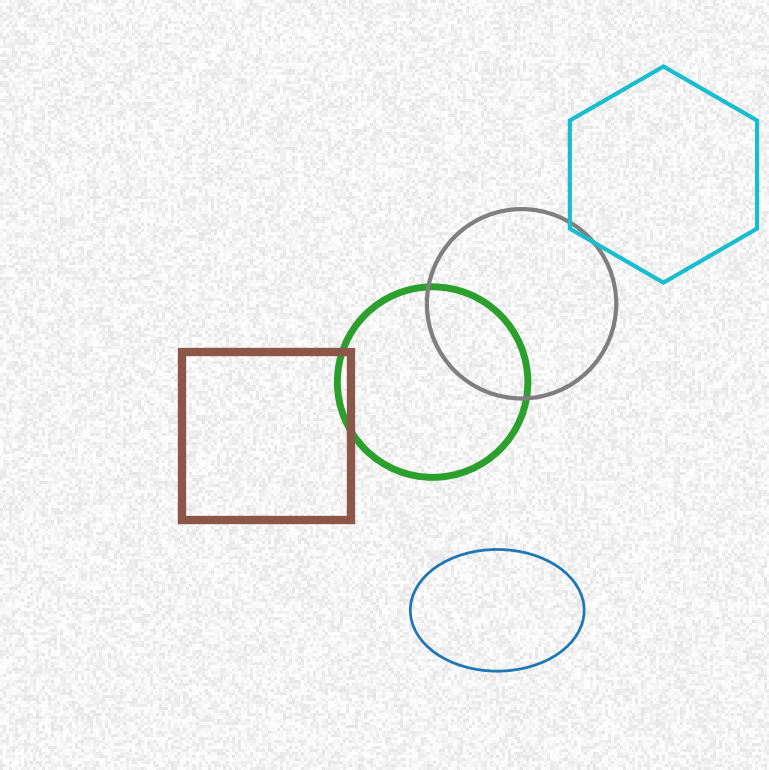[{"shape": "oval", "thickness": 1, "radius": 0.56, "center": [0.646, 0.207]}, {"shape": "circle", "thickness": 2.5, "radius": 0.62, "center": [0.562, 0.504]}, {"shape": "square", "thickness": 3, "radius": 0.55, "center": [0.346, 0.434]}, {"shape": "circle", "thickness": 1.5, "radius": 0.61, "center": [0.677, 0.605]}, {"shape": "hexagon", "thickness": 1.5, "radius": 0.7, "center": [0.862, 0.773]}]